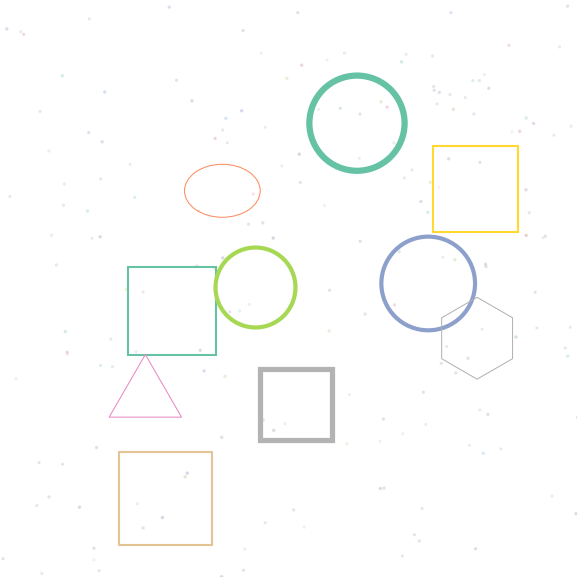[{"shape": "square", "thickness": 1, "radius": 0.38, "center": [0.297, 0.461]}, {"shape": "circle", "thickness": 3, "radius": 0.41, "center": [0.618, 0.786]}, {"shape": "oval", "thickness": 0.5, "radius": 0.33, "center": [0.385, 0.669]}, {"shape": "circle", "thickness": 2, "radius": 0.41, "center": [0.741, 0.508]}, {"shape": "triangle", "thickness": 0.5, "radius": 0.36, "center": [0.252, 0.313]}, {"shape": "circle", "thickness": 2, "radius": 0.35, "center": [0.442, 0.501]}, {"shape": "square", "thickness": 1, "radius": 0.37, "center": [0.823, 0.671]}, {"shape": "square", "thickness": 1, "radius": 0.4, "center": [0.287, 0.136]}, {"shape": "square", "thickness": 2.5, "radius": 0.31, "center": [0.513, 0.299]}, {"shape": "hexagon", "thickness": 0.5, "radius": 0.35, "center": [0.826, 0.413]}]